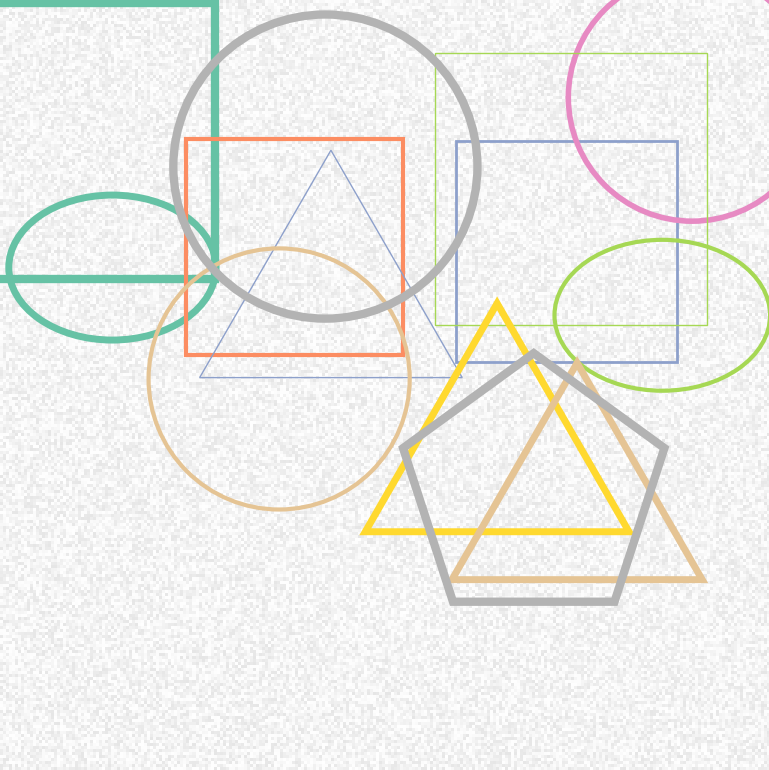[{"shape": "oval", "thickness": 2.5, "radius": 0.67, "center": [0.146, 0.653]}, {"shape": "square", "thickness": 3, "radius": 0.9, "center": [0.1, 0.817]}, {"shape": "square", "thickness": 1.5, "radius": 0.7, "center": [0.382, 0.679]}, {"shape": "square", "thickness": 1, "radius": 0.72, "center": [0.735, 0.674]}, {"shape": "triangle", "thickness": 0.5, "radius": 0.98, "center": [0.43, 0.608]}, {"shape": "circle", "thickness": 2, "radius": 0.8, "center": [0.899, 0.874]}, {"shape": "oval", "thickness": 1.5, "radius": 0.7, "center": [0.86, 0.591]}, {"shape": "square", "thickness": 0.5, "radius": 0.88, "center": [0.741, 0.754]}, {"shape": "triangle", "thickness": 2.5, "radius": 0.99, "center": [0.646, 0.408]}, {"shape": "triangle", "thickness": 2.5, "radius": 0.94, "center": [0.749, 0.341]}, {"shape": "circle", "thickness": 1.5, "radius": 0.85, "center": [0.363, 0.508]}, {"shape": "pentagon", "thickness": 3, "radius": 0.89, "center": [0.693, 0.363]}, {"shape": "circle", "thickness": 3, "radius": 0.99, "center": [0.423, 0.784]}]